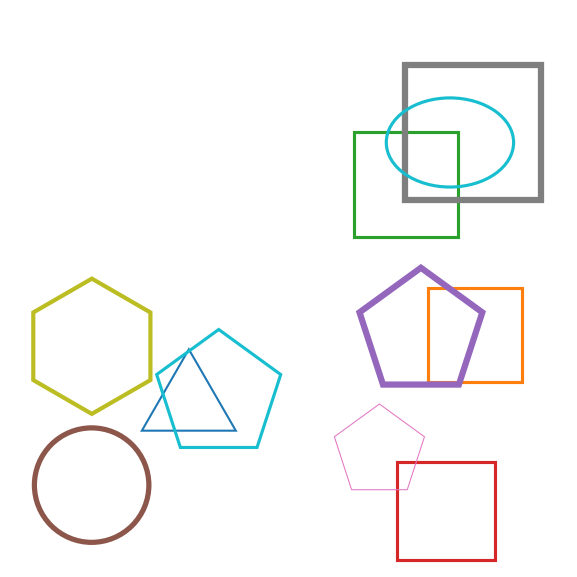[{"shape": "triangle", "thickness": 1, "radius": 0.47, "center": [0.327, 0.3]}, {"shape": "square", "thickness": 1.5, "radius": 0.41, "center": [0.822, 0.419]}, {"shape": "square", "thickness": 1.5, "radius": 0.45, "center": [0.703, 0.68]}, {"shape": "square", "thickness": 1.5, "radius": 0.42, "center": [0.772, 0.115]}, {"shape": "pentagon", "thickness": 3, "radius": 0.56, "center": [0.729, 0.424]}, {"shape": "circle", "thickness": 2.5, "radius": 0.5, "center": [0.159, 0.159]}, {"shape": "pentagon", "thickness": 0.5, "radius": 0.41, "center": [0.657, 0.218]}, {"shape": "square", "thickness": 3, "radius": 0.59, "center": [0.819, 0.77]}, {"shape": "hexagon", "thickness": 2, "radius": 0.59, "center": [0.159, 0.4]}, {"shape": "oval", "thickness": 1.5, "radius": 0.55, "center": [0.779, 0.752]}, {"shape": "pentagon", "thickness": 1.5, "radius": 0.56, "center": [0.379, 0.316]}]